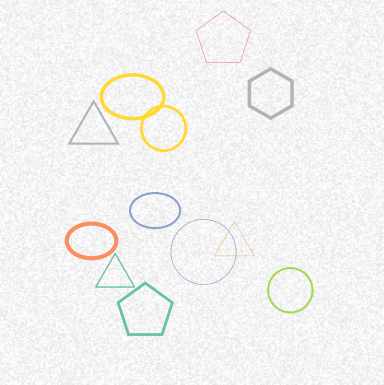[{"shape": "triangle", "thickness": 1, "radius": 0.29, "center": [0.299, 0.284]}, {"shape": "pentagon", "thickness": 2, "radius": 0.37, "center": [0.377, 0.191]}, {"shape": "oval", "thickness": 3, "radius": 0.32, "center": [0.238, 0.374]}, {"shape": "oval", "thickness": 1.5, "radius": 0.33, "center": [0.403, 0.453]}, {"shape": "circle", "thickness": 0.5, "radius": 0.42, "center": [0.529, 0.346]}, {"shape": "pentagon", "thickness": 0.5, "radius": 0.37, "center": [0.58, 0.897]}, {"shape": "circle", "thickness": 1.5, "radius": 0.29, "center": [0.754, 0.246]}, {"shape": "oval", "thickness": 2.5, "radius": 0.41, "center": [0.344, 0.749]}, {"shape": "circle", "thickness": 2, "radius": 0.29, "center": [0.425, 0.666]}, {"shape": "triangle", "thickness": 0.5, "radius": 0.3, "center": [0.609, 0.365]}, {"shape": "triangle", "thickness": 1.5, "radius": 0.37, "center": [0.243, 0.664]}, {"shape": "hexagon", "thickness": 2.5, "radius": 0.32, "center": [0.703, 0.757]}]